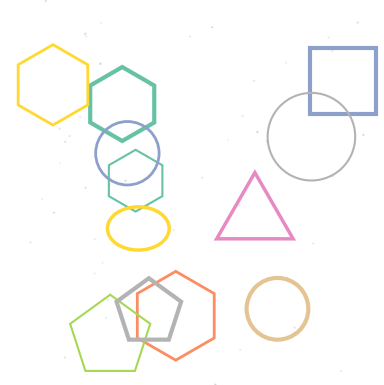[{"shape": "hexagon", "thickness": 1.5, "radius": 0.4, "center": [0.352, 0.531]}, {"shape": "hexagon", "thickness": 3, "radius": 0.48, "center": [0.318, 0.73]}, {"shape": "hexagon", "thickness": 2, "radius": 0.58, "center": [0.457, 0.18]}, {"shape": "circle", "thickness": 2, "radius": 0.41, "center": [0.331, 0.602]}, {"shape": "square", "thickness": 3, "radius": 0.43, "center": [0.891, 0.79]}, {"shape": "triangle", "thickness": 2.5, "radius": 0.57, "center": [0.662, 0.437]}, {"shape": "pentagon", "thickness": 1.5, "radius": 0.55, "center": [0.286, 0.125]}, {"shape": "hexagon", "thickness": 2, "radius": 0.52, "center": [0.138, 0.78]}, {"shape": "oval", "thickness": 2.5, "radius": 0.4, "center": [0.359, 0.407]}, {"shape": "circle", "thickness": 3, "radius": 0.4, "center": [0.721, 0.198]}, {"shape": "pentagon", "thickness": 3, "radius": 0.44, "center": [0.387, 0.189]}, {"shape": "circle", "thickness": 1.5, "radius": 0.57, "center": [0.809, 0.645]}]